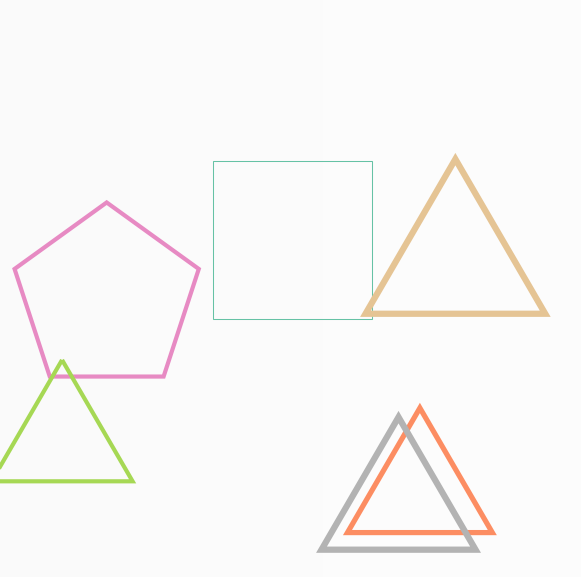[{"shape": "square", "thickness": 0.5, "radius": 0.68, "center": [0.503, 0.583]}, {"shape": "triangle", "thickness": 2.5, "radius": 0.72, "center": [0.722, 0.149]}, {"shape": "pentagon", "thickness": 2, "radius": 0.83, "center": [0.184, 0.482]}, {"shape": "triangle", "thickness": 2, "radius": 0.7, "center": [0.107, 0.236]}, {"shape": "triangle", "thickness": 3, "radius": 0.89, "center": [0.783, 0.545]}, {"shape": "triangle", "thickness": 3, "radius": 0.77, "center": [0.686, 0.124]}]